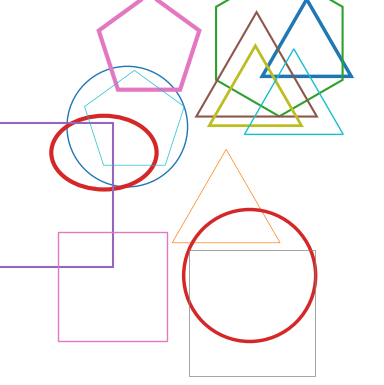[{"shape": "circle", "thickness": 1, "radius": 0.78, "center": [0.331, 0.671]}, {"shape": "triangle", "thickness": 2.5, "radius": 0.67, "center": [0.797, 0.868]}, {"shape": "triangle", "thickness": 0.5, "radius": 0.81, "center": [0.587, 0.45]}, {"shape": "hexagon", "thickness": 1.5, "radius": 0.95, "center": [0.726, 0.887]}, {"shape": "circle", "thickness": 2.5, "radius": 0.86, "center": [0.648, 0.284]}, {"shape": "oval", "thickness": 3, "radius": 0.68, "center": [0.27, 0.604]}, {"shape": "square", "thickness": 1.5, "radius": 0.94, "center": [0.107, 0.493]}, {"shape": "triangle", "thickness": 1.5, "radius": 0.9, "center": [0.666, 0.788]}, {"shape": "square", "thickness": 1, "radius": 0.71, "center": [0.293, 0.256]}, {"shape": "pentagon", "thickness": 3, "radius": 0.69, "center": [0.387, 0.878]}, {"shape": "square", "thickness": 0.5, "radius": 0.82, "center": [0.655, 0.187]}, {"shape": "triangle", "thickness": 2, "radius": 0.69, "center": [0.663, 0.743]}, {"shape": "pentagon", "thickness": 0.5, "radius": 0.68, "center": [0.349, 0.681]}, {"shape": "triangle", "thickness": 1, "radius": 0.74, "center": [0.763, 0.725]}]